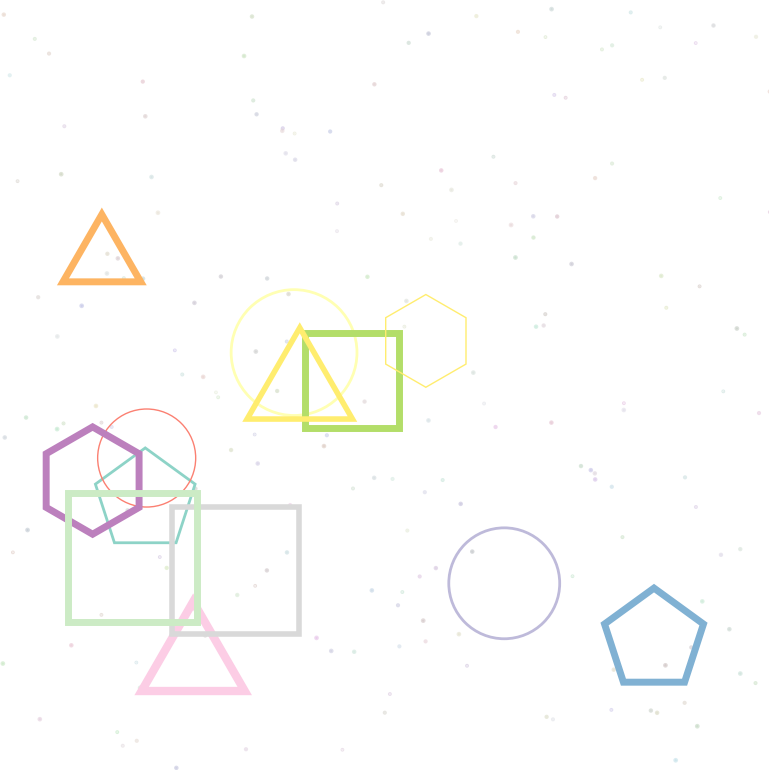[{"shape": "pentagon", "thickness": 1, "radius": 0.34, "center": [0.189, 0.35]}, {"shape": "circle", "thickness": 1, "radius": 0.41, "center": [0.382, 0.542]}, {"shape": "circle", "thickness": 1, "radius": 0.36, "center": [0.655, 0.242]}, {"shape": "circle", "thickness": 0.5, "radius": 0.32, "center": [0.19, 0.405]}, {"shape": "pentagon", "thickness": 2.5, "radius": 0.34, "center": [0.849, 0.169]}, {"shape": "triangle", "thickness": 2.5, "radius": 0.29, "center": [0.132, 0.663]}, {"shape": "square", "thickness": 2.5, "radius": 0.31, "center": [0.457, 0.506]}, {"shape": "triangle", "thickness": 3, "radius": 0.39, "center": [0.251, 0.141]}, {"shape": "square", "thickness": 2, "radius": 0.41, "center": [0.306, 0.259]}, {"shape": "hexagon", "thickness": 2.5, "radius": 0.35, "center": [0.12, 0.376]}, {"shape": "square", "thickness": 2.5, "radius": 0.42, "center": [0.172, 0.276]}, {"shape": "hexagon", "thickness": 0.5, "radius": 0.3, "center": [0.553, 0.557]}, {"shape": "triangle", "thickness": 2, "radius": 0.39, "center": [0.389, 0.495]}]